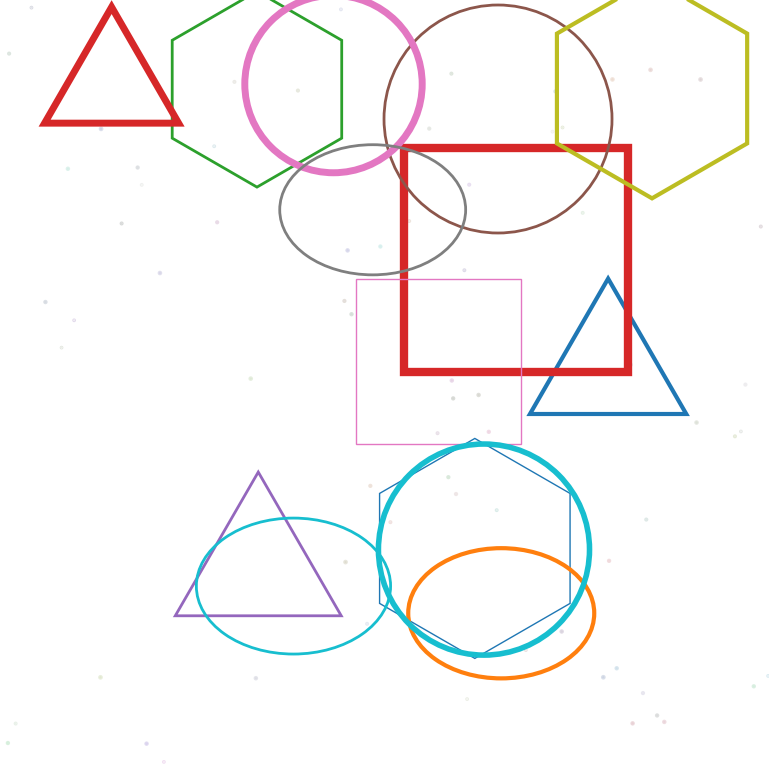[{"shape": "triangle", "thickness": 1.5, "radius": 0.59, "center": [0.79, 0.521]}, {"shape": "hexagon", "thickness": 0.5, "radius": 0.71, "center": [0.617, 0.288]}, {"shape": "oval", "thickness": 1.5, "radius": 0.6, "center": [0.651, 0.204]}, {"shape": "hexagon", "thickness": 1, "radius": 0.64, "center": [0.334, 0.884]}, {"shape": "triangle", "thickness": 2.5, "radius": 0.5, "center": [0.145, 0.89]}, {"shape": "square", "thickness": 3, "radius": 0.73, "center": [0.67, 0.662]}, {"shape": "triangle", "thickness": 1, "radius": 0.62, "center": [0.335, 0.263]}, {"shape": "circle", "thickness": 1, "radius": 0.74, "center": [0.647, 0.845]}, {"shape": "circle", "thickness": 2.5, "radius": 0.58, "center": [0.433, 0.891]}, {"shape": "square", "thickness": 0.5, "radius": 0.53, "center": [0.57, 0.531]}, {"shape": "oval", "thickness": 1, "radius": 0.6, "center": [0.484, 0.728]}, {"shape": "hexagon", "thickness": 1.5, "radius": 0.71, "center": [0.847, 0.885]}, {"shape": "oval", "thickness": 1, "radius": 0.63, "center": [0.381, 0.239]}, {"shape": "circle", "thickness": 2, "radius": 0.69, "center": [0.629, 0.286]}]